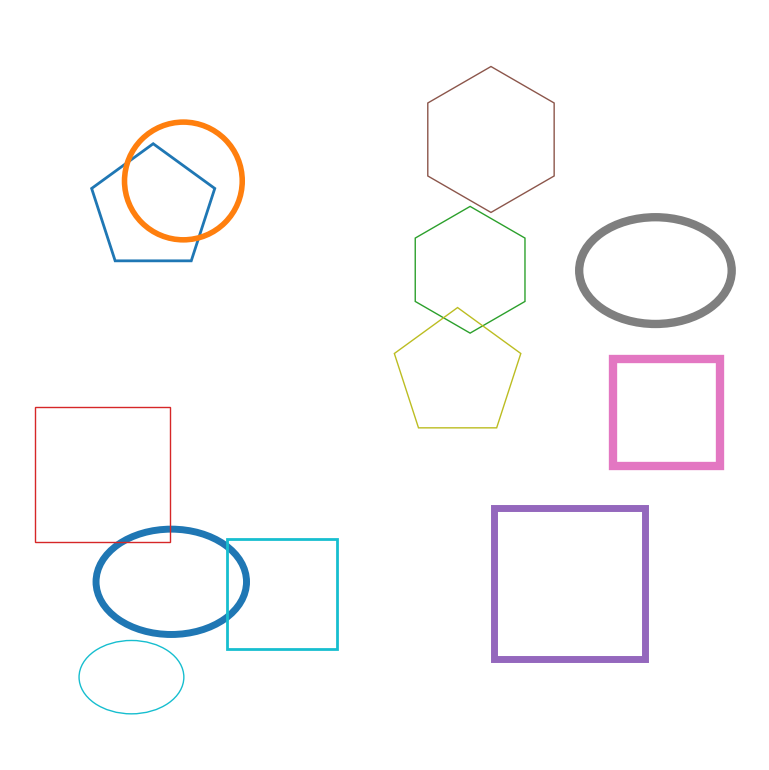[{"shape": "pentagon", "thickness": 1, "radius": 0.42, "center": [0.199, 0.729]}, {"shape": "oval", "thickness": 2.5, "radius": 0.49, "center": [0.222, 0.244]}, {"shape": "circle", "thickness": 2, "radius": 0.38, "center": [0.238, 0.765]}, {"shape": "hexagon", "thickness": 0.5, "radius": 0.41, "center": [0.611, 0.65]}, {"shape": "square", "thickness": 0.5, "radius": 0.44, "center": [0.133, 0.384]}, {"shape": "square", "thickness": 2.5, "radius": 0.49, "center": [0.74, 0.242]}, {"shape": "hexagon", "thickness": 0.5, "radius": 0.47, "center": [0.638, 0.819]}, {"shape": "square", "thickness": 3, "radius": 0.35, "center": [0.866, 0.464]}, {"shape": "oval", "thickness": 3, "radius": 0.5, "center": [0.851, 0.649]}, {"shape": "pentagon", "thickness": 0.5, "radius": 0.43, "center": [0.594, 0.514]}, {"shape": "square", "thickness": 1, "radius": 0.36, "center": [0.366, 0.228]}, {"shape": "oval", "thickness": 0.5, "radius": 0.34, "center": [0.171, 0.121]}]